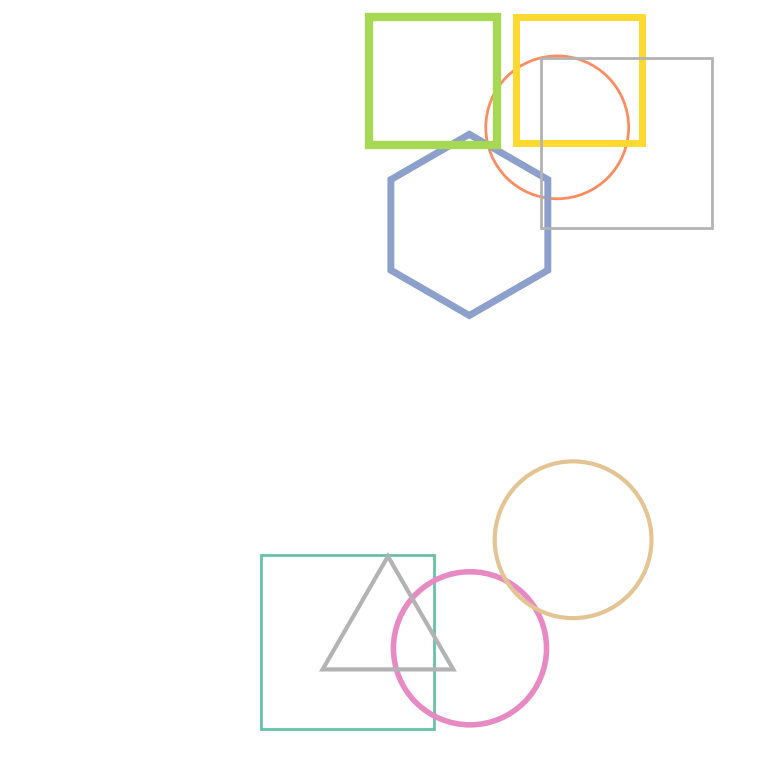[{"shape": "square", "thickness": 1, "radius": 0.56, "center": [0.451, 0.166]}, {"shape": "circle", "thickness": 1, "radius": 0.46, "center": [0.724, 0.835]}, {"shape": "hexagon", "thickness": 2.5, "radius": 0.59, "center": [0.61, 0.708]}, {"shape": "circle", "thickness": 2, "radius": 0.5, "center": [0.61, 0.158]}, {"shape": "square", "thickness": 3, "radius": 0.42, "center": [0.563, 0.894]}, {"shape": "square", "thickness": 2.5, "radius": 0.41, "center": [0.752, 0.896]}, {"shape": "circle", "thickness": 1.5, "radius": 0.51, "center": [0.744, 0.299]}, {"shape": "triangle", "thickness": 1.5, "radius": 0.49, "center": [0.504, 0.18]}, {"shape": "square", "thickness": 1, "radius": 0.55, "center": [0.814, 0.815]}]